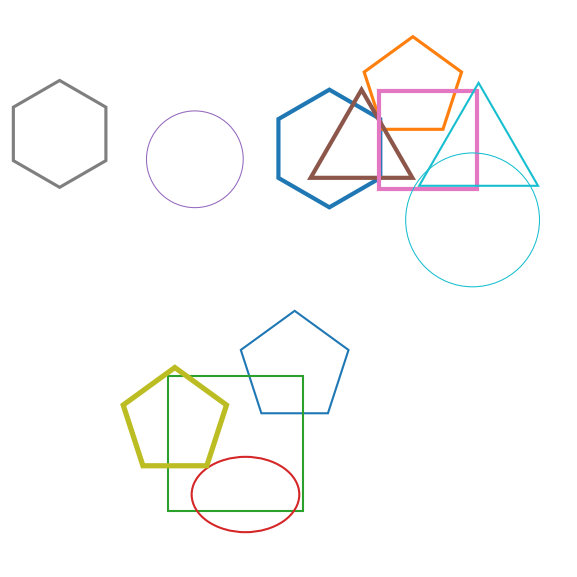[{"shape": "pentagon", "thickness": 1, "radius": 0.49, "center": [0.51, 0.363]}, {"shape": "hexagon", "thickness": 2, "radius": 0.51, "center": [0.57, 0.742]}, {"shape": "pentagon", "thickness": 1.5, "radius": 0.44, "center": [0.715, 0.847]}, {"shape": "square", "thickness": 1, "radius": 0.58, "center": [0.408, 0.231]}, {"shape": "oval", "thickness": 1, "radius": 0.47, "center": [0.425, 0.143]}, {"shape": "circle", "thickness": 0.5, "radius": 0.42, "center": [0.337, 0.723]}, {"shape": "triangle", "thickness": 2, "radius": 0.51, "center": [0.626, 0.742]}, {"shape": "square", "thickness": 2, "radius": 0.42, "center": [0.741, 0.757]}, {"shape": "hexagon", "thickness": 1.5, "radius": 0.46, "center": [0.103, 0.767]}, {"shape": "pentagon", "thickness": 2.5, "radius": 0.47, "center": [0.303, 0.269]}, {"shape": "circle", "thickness": 0.5, "radius": 0.58, "center": [0.818, 0.618]}, {"shape": "triangle", "thickness": 1, "radius": 0.59, "center": [0.829, 0.737]}]